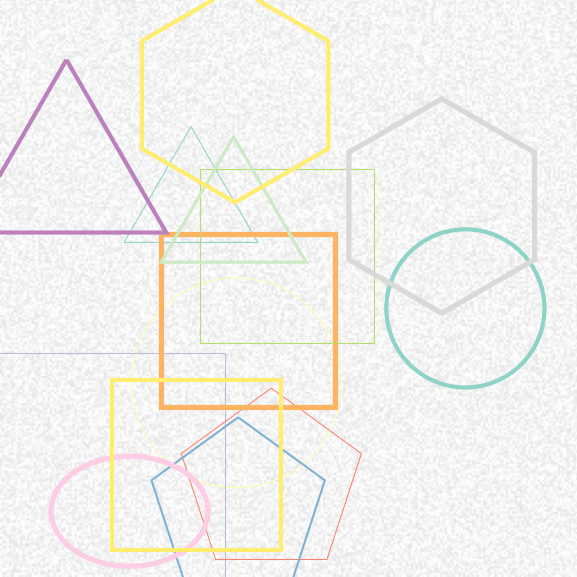[{"shape": "triangle", "thickness": 0.5, "radius": 0.67, "center": [0.331, 0.646]}, {"shape": "circle", "thickness": 2, "radius": 0.68, "center": [0.806, 0.465]}, {"shape": "circle", "thickness": 0.5, "radius": 0.91, "center": [0.409, 0.337]}, {"shape": "square", "thickness": 0.5, "radius": 0.98, "center": [0.193, 0.192]}, {"shape": "pentagon", "thickness": 0.5, "radius": 0.82, "center": [0.47, 0.163]}, {"shape": "pentagon", "thickness": 1, "radius": 0.79, "center": [0.412, 0.119]}, {"shape": "square", "thickness": 2.5, "radius": 0.75, "center": [0.429, 0.445]}, {"shape": "square", "thickness": 0.5, "radius": 0.75, "center": [0.497, 0.556]}, {"shape": "oval", "thickness": 2.5, "radius": 0.68, "center": [0.224, 0.114]}, {"shape": "hexagon", "thickness": 2.5, "radius": 0.93, "center": [0.765, 0.642]}, {"shape": "triangle", "thickness": 2, "radius": 1.0, "center": [0.115, 0.696]}, {"shape": "triangle", "thickness": 1.5, "radius": 0.72, "center": [0.405, 0.618]}, {"shape": "square", "thickness": 2, "radius": 0.73, "center": [0.341, 0.194]}, {"shape": "hexagon", "thickness": 2, "radius": 0.93, "center": [0.407, 0.835]}]